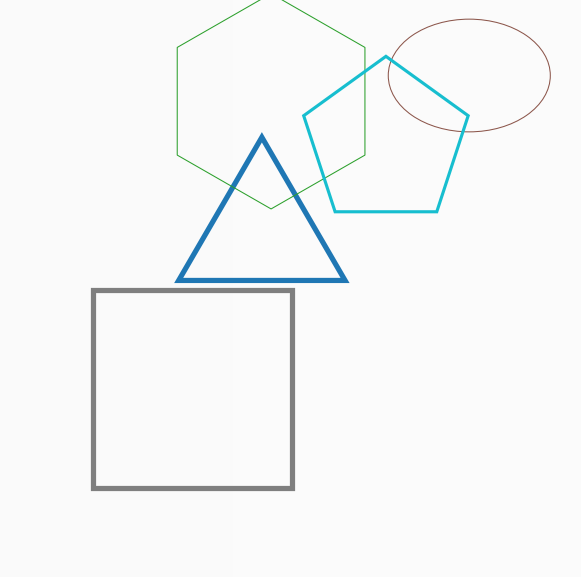[{"shape": "triangle", "thickness": 2.5, "radius": 0.83, "center": [0.451, 0.596]}, {"shape": "hexagon", "thickness": 0.5, "radius": 0.93, "center": [0.466, 0.824]}, {"shape": "oval", "thickness": 0.5, "radius": 0.7, "center": [0.807, 0.868]}, {"shape": "square", "thickness": 2.5, "radius": 0.86, "center": [0.331, 0.326]}, {"shape": "pentagon", "thickness": 1.5, "radius": 0.74, "center": [0.664, 0.753]}]